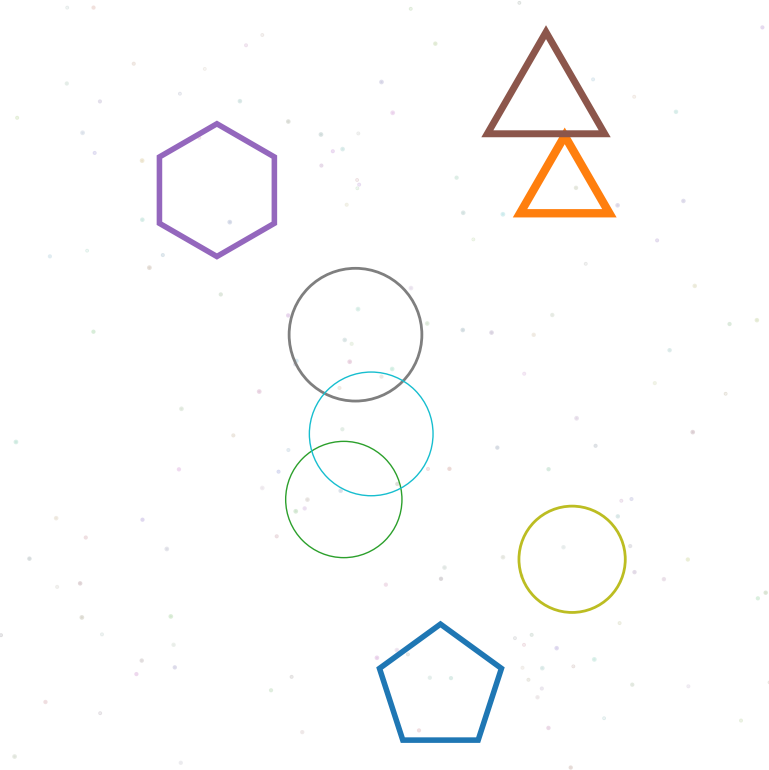[{"shape": "pentagon", "thickness": 2, "radius": 0.42, "center": [0.572, 0.106]}, {"shape": "triangle", "thickness": 3, "radius": 0.34, "center": [0.733, 0.757]}, {"shape": "circle", "thickness": 0.5, "radius": 0.38, "center": [0.447, 0.351]}, {"shape": "hexagon", "thickness": 2, "radius": 0.43, "center": [0.282, 0.753]}, {"shape": "triangle", "thickness": 2.5, "radius": 0.44, "center": [0.709, 0.87]}, {"shape": "circle", "thickness": 1, "radius": 0.43, "center": [0.462, 0.565]}, {"shape": "circle", "thickness": 1, "radius": 0.35, "center": [0.743, 0.274]}, {"shape": "circle", "thickness": 0.5, "radius": 0.4, "center": [0.482, 0.436]}]